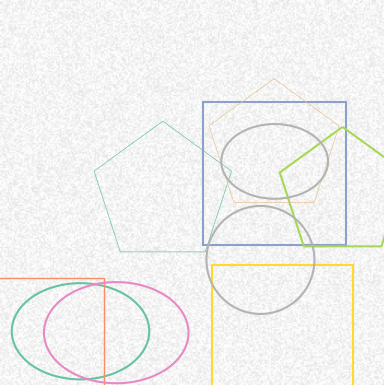[{"shape": "pentagon", "thickness": 0.5, "radius": 0.94, "center": [0.423, 0.498]}, {"shape": "oval", "thickness": 1.5, "radius": 0.89, "center": [0.209, 0.14]}, {"shape": "square", "thickness": 1, "radius": 0.77, "center": [0.116, 0.124]}, {"shape": "square", "thickness": 1.5, "radius": 0.93, "center": [0.713, 0.549]}, {"shape": "oval", "thickness": 1.5, "radius": 0.94, "center": [0.302, 0.136]}, {"shape": "pentagon", "thickness": 1.5, "radius": 0.86, "center": [0.89, 0.499]}, {"shape": "square", "thickness": 1.5, "radius": 0.92, "center": [0.734, 0.127]}, {"shape": "pentagon", "thickness": 0.5, "radius": 0.89, "center": [0.712, 0.618]}, {"shape": "circle", "thickness": 1.5, "radius": 0.7, "center": [0.676, 0.325]}, {"shape": "oval", "thickness": 1.5, "radius": 0.69, "center": [0.713, 0.581]}]